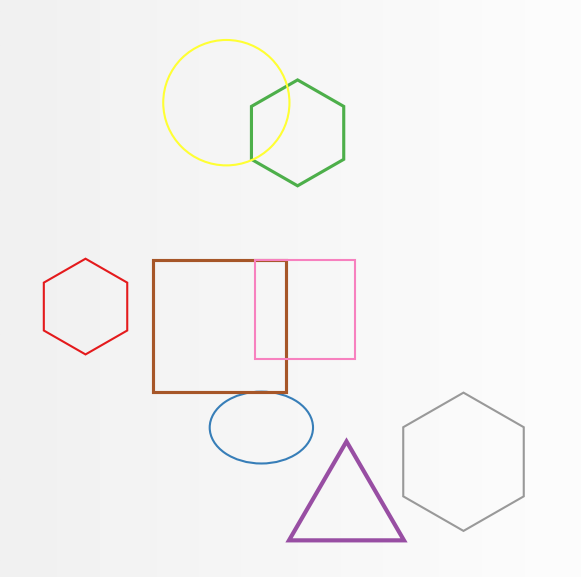[{"shape": "hexagon", "thickness": 1, "radius": 0.41, "center": [0.147, 0.468]}, {"shape": "oval", "thickness": 1, "radius": 0.44, "center": [0.45, 0.259]}, {"shape": "hexagon", "thickness": 1.5, "radius": 0.46, "center": [0.512, 0.769]}, {"shape": "triangle", "thickness": 2, "radius": 0.57, "center": [0.596, 0.121]}, {"shape": "circle", "thickness": 1, "radius": 0.54, "center": [0.389, 0.821]}, {"shape": "square", "thickness": 1.5, "radius": 0.57, "center": [0.378, 0.435]}, {"shape": "square", "thickness": 1, "radius": 0.43, "center": [0.525, 0.463]}, {"shape": "hexagon", "thickness": 1, "radius": 0.6, "center": [0.797, 0.2]}]